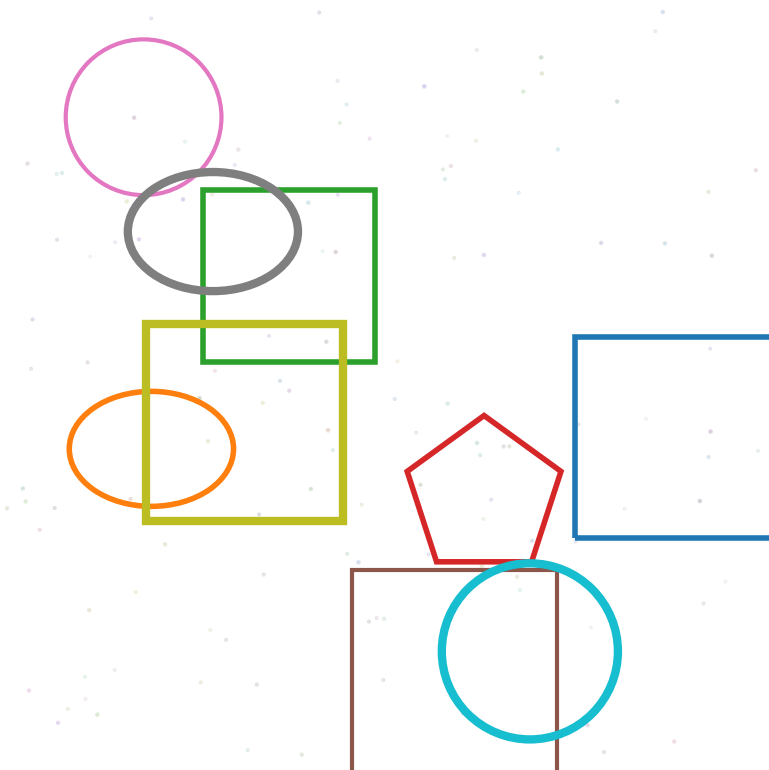[{"shape": "square", "thickness": 2, "radius": 0.65, "center": [0.878, 0.432]}, {"shape": "oval", "thickness": 2, "radius": 0.53, "center": [0.197, 0.417]}, {"shape": "square", "thickness": 2, "radius": 0.56, "center": [0.375, 0.642]}, {"shape": "pentagon", "thickness": 2, "radius": 0.52, "center": [0.629, 0.355]}, {"shape": "square", "thickness": 1.5, "radius": 0.67, "center": [0.59, 0.126]}, {"shape": "circle", "thickness": 1.5, "radius": 0.51, "center": [0.186, 0.848]}, {"shape": "oval", "thickness": 3, "radius": 0.55, "center": [0.277, 0.699]}, {"shape": "square", "thickness": 3, "radius": 0.64, "center": [0.317, 0.452]}, {"shape": "circle", "thickness": 3, "radius": 0.57, "center": [0.688, 0.154]}]